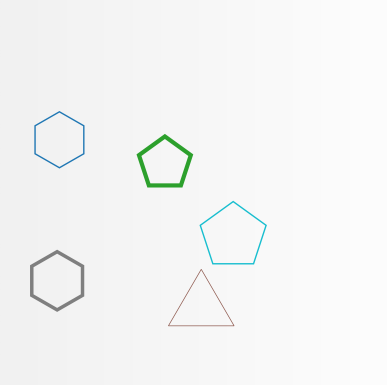[{"shape": "hexagon", "thickness": 1, "radius": 0.36, "center": [0.153, 0.637]}, {"shape": "pentagon", "thickness": 3, "radius": 0.35, "center": [0.426, 0.575]}, {"shape": "triangle", "thickness": 0.5, "radius": 0.49, "center": [0.519, 0.203]}, {"shape": "hexagon", "thickness": 2.5, "radius": 0.38, "center": [0.147, 0.271]}, {"shape": "pentagon", "thickness": 1, "radius": 0.45, "center": [0.602, 0.387]}]